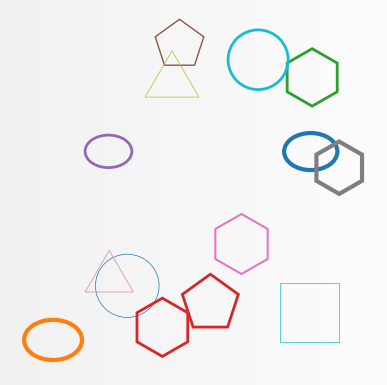[{"shape": "oval", "thickness": 3, "radius": 0.34, "center": [0.802, 0.606]}, {"shape": "circle", "thickness": 0.5, "radius": 0.41, "center": [0.328, 0.258]}, {"shape": "oval", "thickness": 3, "radius": 0.37, "center": [0.137, 0.117]}, {"shape": "hexagon", "thickness": 2, "radius": 0.37, "center": [0.806, 0.799]}, {"shape": "pentagon", "thickness": 2, "radius": 0.38, "center": [0.543, 0.212]}, {"shape": "hexagon", "thickness": 2, "radius": 0.38, "center": [0.419, 0.15]}, {"shape": "oval", "thickness": 2, "radius": 0.3, "center": [0.28, 0.607]}, {"shape": "pentagon", "thickness": 1, "radius": 0.33, "center": [0.463, 0.884]}, {"shape": "triangle", "thickness": 0.5, "radius": 0.36, "center": [0.282, 0.278]}, {"shape": "hexagon", "thickness": 1.5, "radius": 0.39, "center": [0.623, 0.366]}, {"shape": "hexagon", "thickness": 3, "radius": 0.34, "center": [0.875, 0.564]}, {"shape": "triangle", "thickness": 0.5, "radius": 0.4, "center": [0.444, 0.788]}, {"shape": "circle", "thickness": 2, "radius": 0.39, "center": [0.666, 0.845]}, {"shape": "square", "thickness": 0.5, "radius": 0.38, "center": [0.8, 0.187]}]